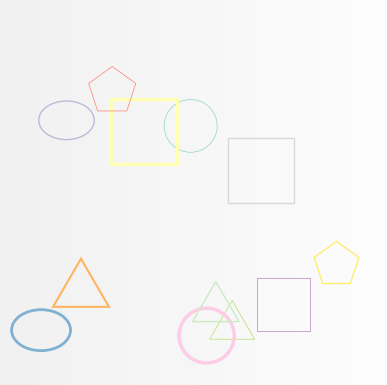[{"shape": "circle", "thickness": 0.5, "radius": 0.34, "center": [0.492, 0.673]}, {"shape": "square", "thickness": 2.5, "radius": 0.42, "center": [0.372, 0.659]}, {"shape": "oval", "thickness": 1, "radius": 0.36, "center": [0.172, 0.688]}, {"shape": "pentagon", "thickness": 0.5, "radius": 0.32, "center": [0.29, 0.764]}, {"shape": "oval", "thickness": 2, "radius": 0.38, "center": [0.106, 0.142]}, {"shape": "triangle", "thickness": 1.5, "radius": 0.42, "center": [0.209, 0.245]}, {"shape": "triangle", "thickness": 0.5, "radius": 0.33, "center": [0.599, 0.152]}, {"shape": "circle", "thickness": 2.5, "radius": 0.36, "center": [0.533, 0.128]}, {"shape": "square", "thickness": 1, "radius": 0.42, "center": [0.674, 0.557]}, {"shape": "square", "thickness": 0.5, "radius": 0.34, "center": [0.731, 0.209]}, {"shape": "triangle", "thickness": 1, "radius": 0.35, "center": [0.557, 0.199]}, {"shape": "pentagon", "thickness": 1, "radius": 0.3, "center": [0.868, 0.313]}]